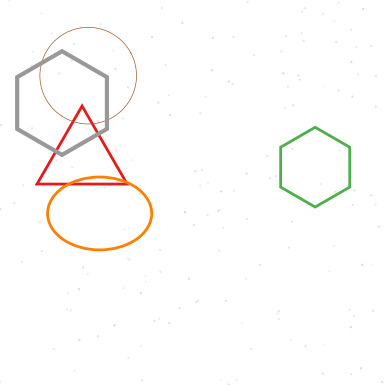[{"shape": "triangle", "thickness": 2, "radius": 0.68, "center": [0.213, 0.589]}, {"shape": "hexagon", "thickness": 2, "radius": 0.52, "center": [0.819, 0.566]}, {"shape": "oval", "thickness": 2, "radius": 0.68, "center": [0.259, 0.446]}, {"shape": "circle", "thickness": 0.5, "radius": 0.63, "center": [0.229, 0.803]}, {"shape": "hexagon", "thickness": 3, "radius": 0.67, "center": [0.161, 0.732]}]